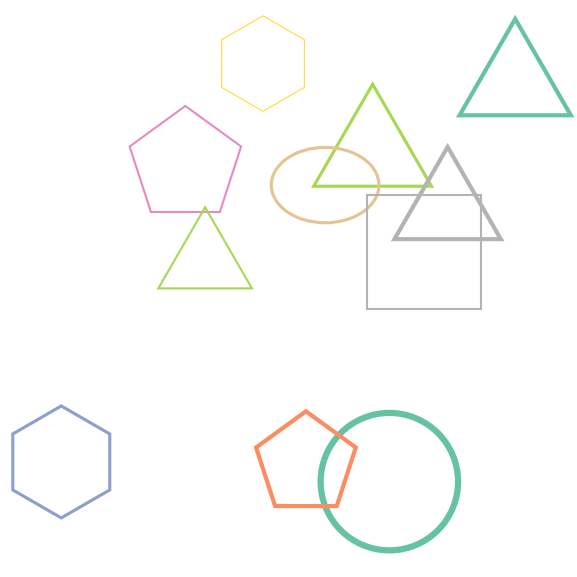[{"shape": "triangle", "thickness": 2, "radius": 0.56, "center": [0.892, 0.855]}, {"shape": "circle", "thickness": 3, "radius": 0.6, "center": [0.674, 0.165]}, {"shape": "pentagon", "thickness": 2, "radius": 0.45, "center": [0.53, 0.196]}, {"shape": "hexagon", "thickness": 1.5, "radius": 0.48, "center": [0.106, 0.199]}, {"shape": "pentagon", "thickness": 1, "radius": 0.51, "center": [0.321, 0.714]}, {"shape": "triangle", "thickness": 1.5, "radius": 0.59, "center": [0.645, 0.736]}, {"shape": "triangle", "thickness": 1, "radius": 0.47, "center": [0.355, 0.547]}, {"shape": "hexagon", "thickness": 0.5, "radius": 0.41, "center": [0.455, 0.889]}, {"shape": "oval", "thickness": 1.5, "radius": 0.47, "center": [0.563, 0.679]}, {"shape": "triangle", "thickness": 2, "radius": 0.53, "center": [0.775, 0.638]}, {"shape": "square", "thickness": 1, "radius": 0.49, "center": [0.734, 0.562]}]